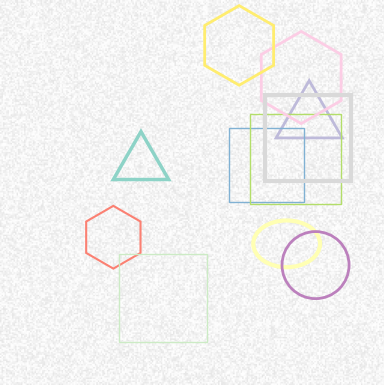[{"shape": "triangle", "thickness": 2.5, "radius": 0.41, "center": [0.366, 0.575]}, {"shape": "oval", "thickness": 3, "radius": 0.43, "center": [0.745, 0.367]}, {"shape": "triangle", "thickness": 2, "radius": 0.5, "center": [0.803, 0.691]}, {"shape": "hexagon", "thickness": 1.5, "radius": 0.41, "center": [0.294, 0.384]}, {"shape": "square", "thickness": 1, "radius": 0.48, "center": [0.692, 0.572]}, {"shape": "square", "thickness": 1, "radius": 0.59, "center": [0.768, 0.587]}, {"shape": "hexagon", "thickness": 2, "radius": 0.6, "center": [0.782, 0.799]}, {"shape": "square", "thickness": 3, "radius": 0.56, "center": [0.8, 0.642]}, {"shape": "circle", "thickness": 2, "radius": 0.44, "center": [0.82, 0.311]}, {"shape": "square", "thickness": 1, "radius": 0.57, "center": [0.424, 0.227]}, {"shape": "hexagon", "thickness": 2, "radius": 0.52, "center": [0.621, 0.882]}]